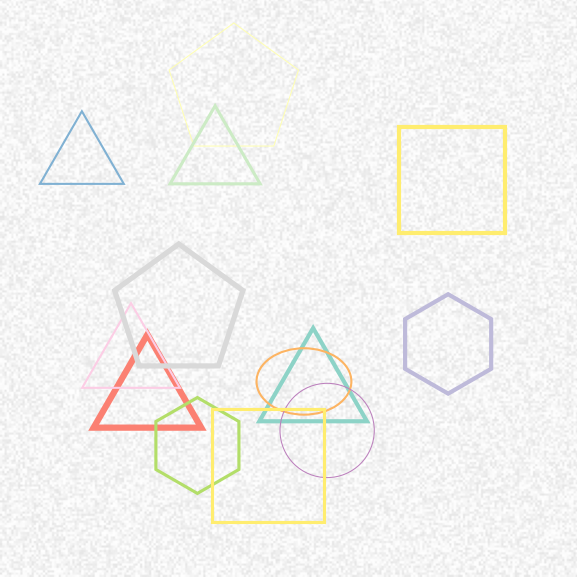[{"shape": "triangle", "thickness": 2, "radius": 0.54, "center": [0.542, 0.323]}, {"shape": "pentagon", "thickness": 0.5, "radius": 0.59, "center": [0.405, 0.842]}, {"shape": "hexagon", "thickness": 2, "radius": 0.43, "center": [0.776, 0.404]}, {"shape": "triangle", "thickness": 3, "radius": 0.54, "center": [0.255, 0.312]}, {"shape": "triangle", "thickness": 1, "radius": 0.42, "center": [0.142, 0.723]}, {"shape": "oval", "thickness": 1, "radius": 0.41, "center": [0.526, 0.339]}, {"shape": "hexagon", "thickness": 1.5, "radius": 0.42, "center": [0.342, 0.228]}, {"shape": "triangle", "thickness": 1, "radius": 0.49, "center": [0.227, 0.376]}, {"shape": "pentagon", "thickness": 2.5, "radius": 0.58, "center": [0.31, 0.46]}, {"shape": "circle", "thickness": 0.5, "radius": 0.41, "center": [0.566, 0.254]}, {"shape": "triangle", "thickness": 1.5, "radius": 0.45, "center": [0.372, 0.726]}, {"shape": "square", "thickness": 1.5, "radius": 0.49, "center": [0.464, 0.193]}, {"shape": "square", "thickness": 2, "radius": 0.46, "center": [0.783, 0.687]}]